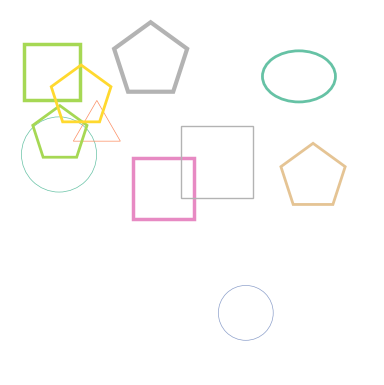[{"shape": "oval", "thickness": 2, "radius": 0.47, "center": [0.776, 0.802]}, {"shape": "circle", "thickness": 0.5, "radius": 0.49, "center": [0.153, 0.599]}, {"shape": "triangle", "thickness": 0.5, "radius": 0.35, "center": [0.252, 0.669]}, {"shape": "circle", "thickness": 0.5, "radius": 0.36, "center": [0.638, 0.187]}, {"shape": "square", "thickness": 2.5, "radius": 0.4, "center": [0.424, 0.51]}, {"shape": "square", "thickness": 2.5, "radius": 0.36, "center": [0.135, 0.812]}, {"shape": "pentagon", "thickness": 2, "radius": 0.37, "center": [0.156, 0.652]}, {"shape": "pentagon", "thickness": 2, "radius": 0.41, "center": [0.211, 0.75]}, {"shape": "pentagon", "thickness": 2, "radius": 0.44, "center": [0.813, 0.54]}, {"shape": "square", "thickness": 1, "radius": 0.47, "center": [0.564, 0.58]}, {"shape": "pentagon", "thickness": 3, "radius": 0.5, "center": [0.391, 0.842]}]